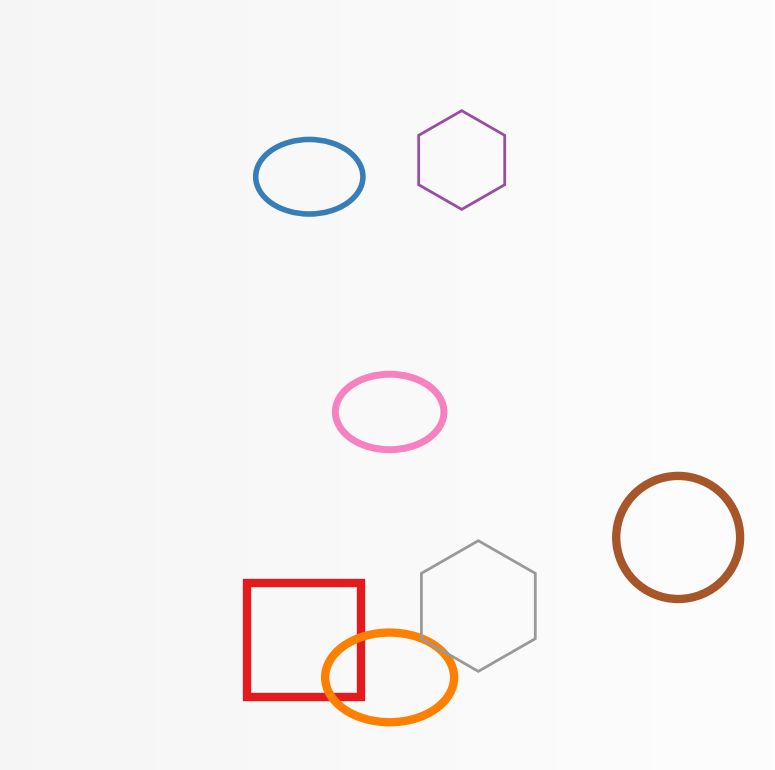[{"shape": "square", "thickness": 3, "radius": 0.37, "center": [0.392, 0.169]}, {"shape": "oval", "thickness": 2, "radius": 0.35, "center": [0.399, 0.77]}, {"shape": "hexagon", "thickness": 1, "radius": 0.32, "center": [0.596, 0.792]}, {"shape": "oval", "thickness": 3, "radius": 0.42, "center": [0.503, 0.12]}, {"shape": "circle", "thickness": 3, "radius": 0.4, "center": [0.875, 0.302]}, {"shape": "oval", "thickness": 2.5, "radius": 0.35, "center": [0.503, 0.465]}, {"shape": "hexagon", "thickness": 1, "radius": 0.42, "center": [0.617, 0.213]}]